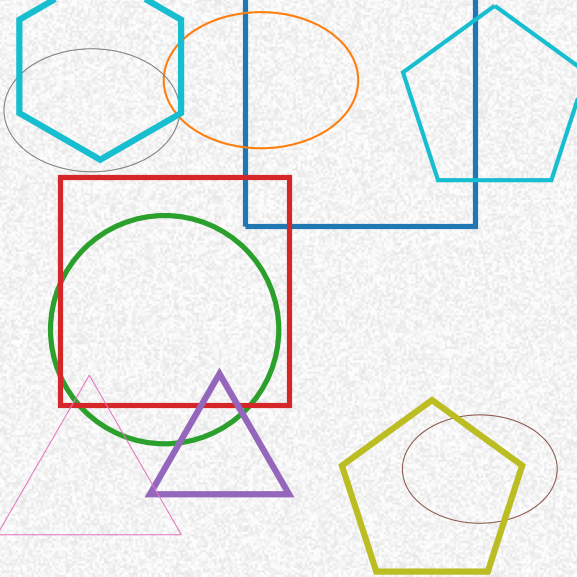[{"shape": "square", "thickness": 2.5, "radius": 1.0, "center": [0.623, 0.808]}, {"shape": "oval", "thickness": 1, "radius": 0.84, "center": [0.452, 0.86]}, {"shape": "circle", "thickness": 2.5, "radius": 0.99, "center": [0.285, 0.428]}, {"shape": "square", "thickness": 2.5, "radius": 0.99, "center": [0.302, 0.495]}, {"shape": "triangle", "thickness": 3, "radius": 0.7, "center": [0.38, 0.213]}, {"shape": "oval", "thickness": 0.5, "radius": 0.67, "center": [0.831, 0.187]}, {"shape": "triangle", "thickness": 0.5, "radius": 0.92, "center": [0.155, 0.165]}, {"shape": "oval", "thickness": 0.5, "radius": 0.76, "center": [0.159, 0.808]}, {"shape": "pentagon", "thickness": 3, "radius": 0.82, "center": [0.748, 0.142]}, {"shape": "hexagon", "thickness": 3, "radius": 0.81, "center": [0.174, 0.884]}, {"shape": "pentagon", "thickness": 2, "radius": 0.83, "center": [0.857, 0.822]}]